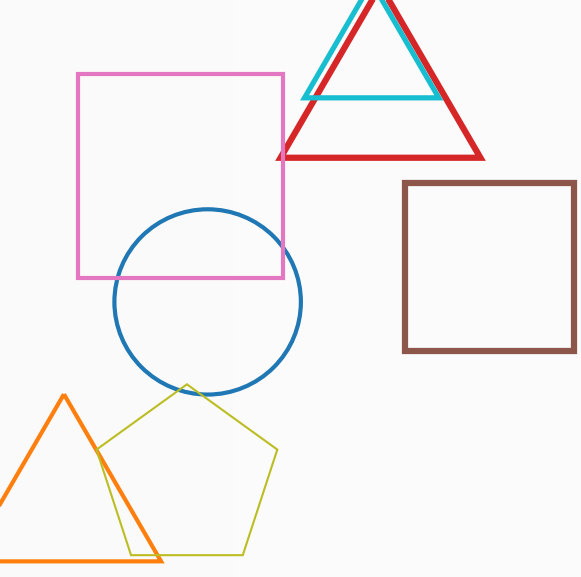[{"shape": "circle", "thickness": 2, "radius": 0.8, "center": [0.357, 0.476]}, {"shape": "triangle", "thickness": 2, "radius": 0.96, "center": [0.11, 0.124]}, {"shape": "triangle", "thickness": 3, "radius": 0.99, "center": [0.655, 0.825]}, {"shape": "square", "thickness": 3, "radius": 0.73, "center": [0.842, 0.537]}, {"shape": "square", "thickness": 2, "radius": 0.88, "center": [0.311, 0.694]}, {"shape": "pentagon", "thickness": 1, "radius": 0.82, "center": [0.322, 0.17]}, {"shape": "triangle", "thickness": 2.5, "radius": 0.67, "center": [0.639, 0.896]}]